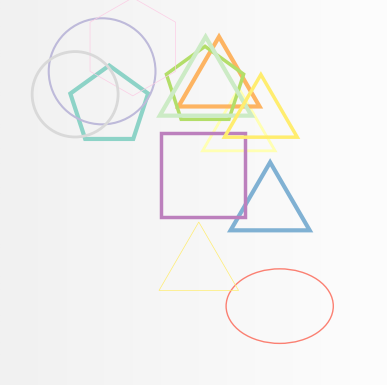[{"shape": "pentagon", "thickness": 3, "radius": 0.53, "center": [0.282, 0.724]}, {"shape": "triangle", "thickness": 2, "radius": 0.54, "center": [0.616, 0.662]}, {"shape": "circle", "thickness": 1.5, "radius": 0.69, "center": [0.264, 0.815]}, {"shape": "oval", "thickness": 1, "radius": 0.69, "center": [0.722, 0.205]}, {"shape": "triangle", "thickness": 3, "radius": 0.59, "center": [0.697, 0.461]}, {"shape": "triangle", "thickness": 3, "radius": 0.6, "center": [0.565, 0.784]}, {"shape": "pentagon", "thickness": 2.5, "radius": 0.52, "center": [0.529, 0.775]}, {"shape": "hexagon", "thickness": 0.5, "radius": 0.64, "center": [0.343, 0.879]}, {"shape": "circle", "thickness": 2, "radius": 0.55, "center": [0.194, 0.755]}, {"shape": "square", "thickness": 2.5, "radius": 0.54, "center": [0.524, 0.545]}, {"shape": "triangle", "thickness": 3, "radius": 0.68, "center": [0.531, 0.768]}, {"shape": "triangle", "thickness": 2.5, "radius": 0.54, "center": [0.673, 0.698]}, {"shape": "triangle", "thickness": 0.5, "radius": 0.59, "center": [0.513, 0.305]}]